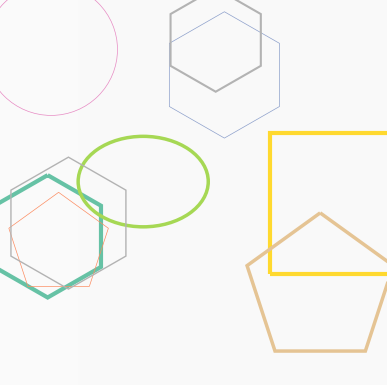[{"shape": "hexagon", "thickness": 3, "radius": 0.79, "center": [0.123, 0.386]}, {"shape": "pentagon", "thickness": 0.5, "radius": 0.68, "center": [0.151, 0.365]}, {"shape": "hexagon", "thickness": 0.5, "radius": 0.82, "center": [0.579, 0.805]}, {"shape": "circle", "thickness": 0.5, "radius": 0.86, "center": [0.132, 0.871]}, {"shape": "oval", "thickness": 2.5, "radius": 0.84, "center": [0.37, 0.528]}, {"shape": "square", "thickness": 3, "radius": 0.91, "center": [0.878, 0.472]}, {"shape": "pentagon", "thickness": 2.5, "radius": 0.99, "center": [0.826, 0.249]}, {"shape": "hexagon", "thickness": 1.5, "radius": 0.67, "center": [0.557, 0.896]}, {"shape": "hexagon", "thickness": 1, "radius": 0.86, "center": [0.177, 0.42]}]